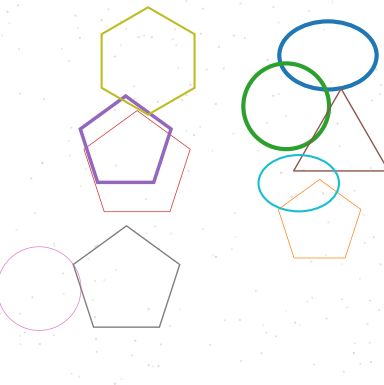[{"shape": "oval", "thickness": 3, "radius": 0.63, "center": [0.852, 0.856]}, {"shape": "pentagon", "thickness": 0.5, "radius": 0.56, "center": [0.83, 0.421]}, {"shape": "circle", "thickness": 3, "radius": 0.56, "center": [0.743, 0.724]}, {"shape": "pentagon", "thickness": 0.5, "radius": 0.73, "center": [0.356, 0.568]}, {"shape": "pentagon", "thickness": 2.5, "radius": 0.62, "center": [0.326, 0.627]}, {"shape": "triangle", "thickness": 1, "radius": 0.71, "center": [0.886, 0.627]}, {"shape": "circle", "thickness": 0.5, "radius": 0.54, "center": [0.102, 0.25]}, {"shape": "pentagon", "thickness": 1, "radius": 0.73, "center": [0.329, 0.268]}, {"shape": "hexagon", "thickness": 1.5, "radius": 0.7, "center": [0.385, 0.842]}, {"shape": "oval", "thickness": 1.5, "radius": 0.52, "center": [0.776, 0.524]}]